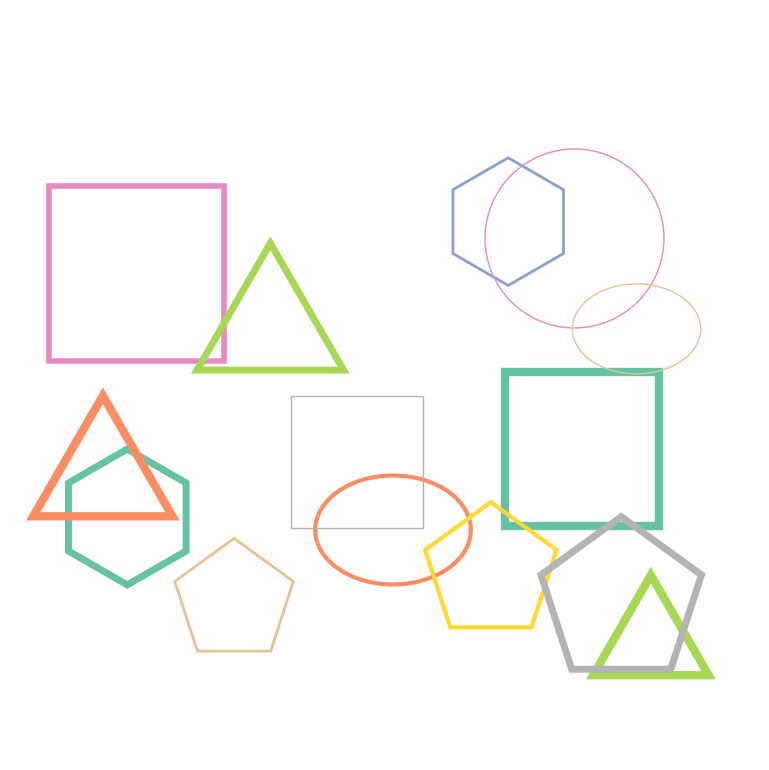[{"shape": "hexagon", "thickness": 2.5, "radius": 0.44, "center": [0.165, 0.329]}, {"shape": "square", "thickness": 3, "radius": 0.5, "center": [0.755, 0.417]}, {"shape": "oval", "thickness": 1.5, "radius": 0.51, "center": [0.51, 0.312]}, {"shape": "triangle", "thickness": 3, "radius": 0.52, "center": [0.134, 0.382]}, {"shape": "hexagon", "thickness": 1, "radius": 0.41, "center": [0.66, 0.712]}, {"shape": "circle", "thickness": 0.5, "radius": 0.58, "center": [0.746, 0.69]}, {"shape": "square", "thickness": 2, "radius": 0.57, "center": [0.177, 0.645]}, {"shape": "triangle", "thickness": 3, "radius": 0.43, "center": [0.845, 0.166]}, {"shape": "triangle", "thickness": 2.5, "radius": 0.55, "center": [0.351, 0.574]}, {"shape": "pentagon", "thickness": 1.5, "radius": 0.45, "center": [0.637, 0.258]}, {"shape": "oval", "thickness": 0.5, "radius": 0.42, "center": [0.827, 0.573]}, {"shape": "pentagon", "thickness": 1, "radius": 0.4, "center": [0.304, 0.22]}, {"shape": "square", "thickness": 0.5, "radius": 0.43, "center": [0.463, 0.4]}, {"shape": "pentagon", "thickness": 2.5, "radius": 0.55, "center": [0.807, 0.22]}]